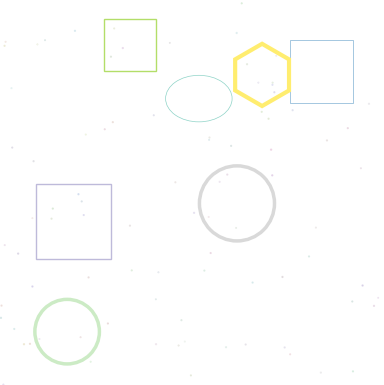[{"shape": "oval", "thickness": 0.5, "radius": 0.43, "center": [0.517, 0.744]}, {"shape": "square", "thickness": 1, "radius": 0.49, "center": [0.191, 0.424]}, {"shape": "square", "thickness": 0.5, "radius": 0.41, "center": [0.835, 0.813]}, {"shape": "square", "thickness": 1, "radius": 0.33, "center": [0.337, 0.883]}, {"shape": "circle", "thickness": 2.5, "radius": 0.49, "center": [0.615, 0.472]}, {"shape": "circle", "thickness": 2.5, "radius": 0.42, "center": [0.174, 0.139]}, {"shape": "hexagon", "thickness": 3, "radius": 0.4, "center": [0.681, 0.805]}]